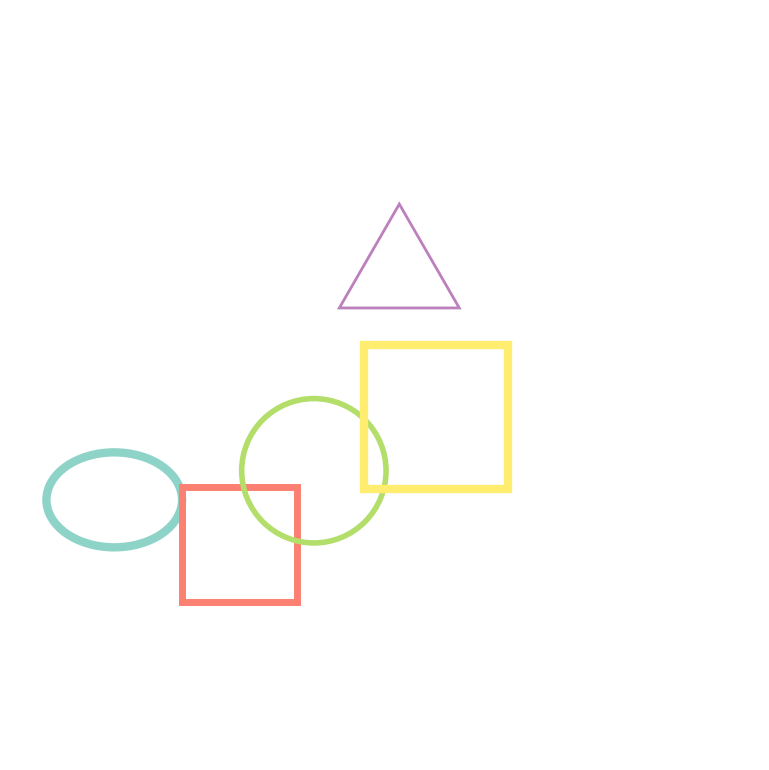[{"shape": "oval", "thickness": 3, "radius": 0.44, "center": [0.148, 0.351]}, {"shape": "square", "thickness": 2.5, "radius": 0.37, "center": [0.311, 0.293]}, {"shape": "circle", "thickness": 2, "radius": 0.47, "center": [0.408, 0.389]}, {"shape": "triangle", "thickness": 1, "radius": 0.45, "center": [0.519, 0.645]}, {"shape": "square", "thickness": 3, "radius": 0.47, "center": [0.566, 0.458]}]